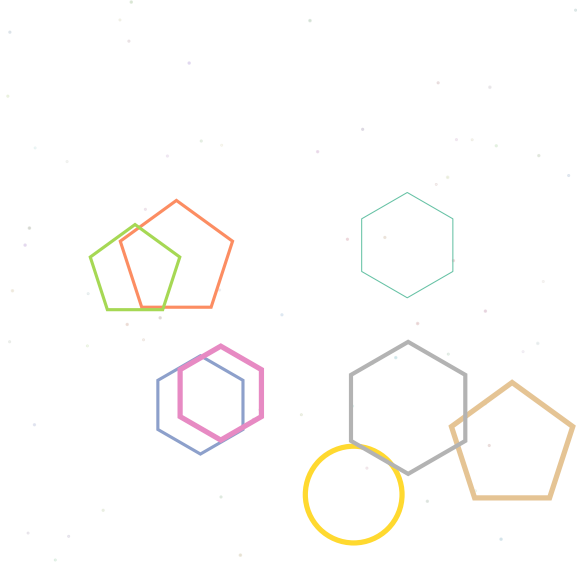[{"shape": "hexagon", "thickness": 0.5, "radius": 0.46, "center": [0.705, 0.575]}, {"shape": "pentagon", "thickness": 1.5, "radius": 0.51, "center": [0.305, 0.55]}, {"shape": "hexagon", "thickness": 1.5, "radius": 0.43, "center": [0.347, 0.298]}, {"shape": "hexagon", "thickness": 2.5, "radius": 0.41, "center": [0.382, 0.318]}, {"shape": "pentagon", "thickness": 1.5, "radius": 0.41, "center": [0.234, 0.529]}, {"shape": "circle", "thickness": 2.5, "radius": 0.42, "center": [0.612, 0.143]}, {"shape": "pentagon", "thickness": 2.5, "radius": 0.55, "center": [0.887, 0.226]}, {"shape": "hexagon", "thickness": 2, "radius": 0.57, "center": [0.707, 0.293]}]